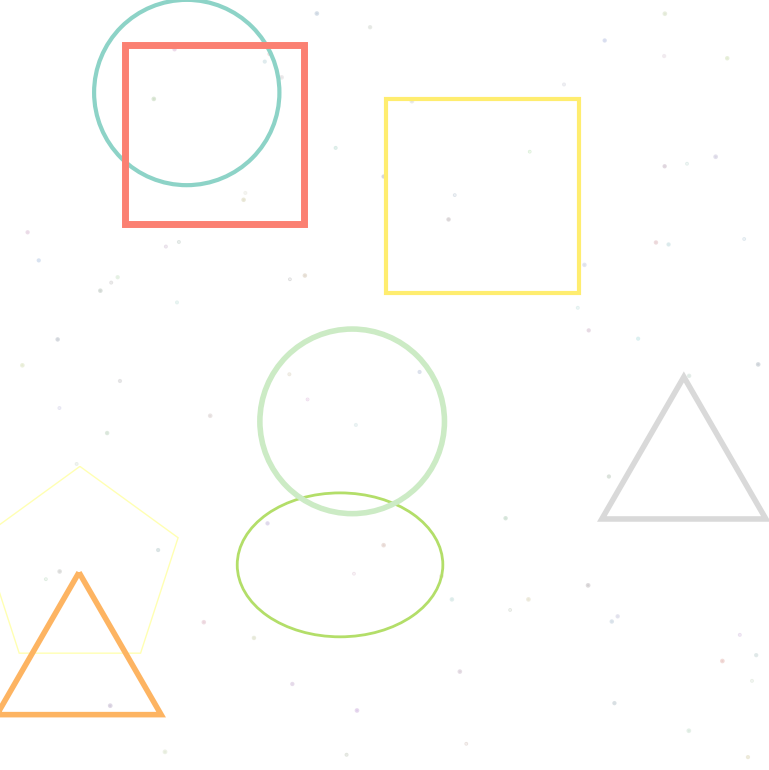[{"shape": "circle", "thickness": 1.5, "radius": 0.6, "center": [0.243, 0.88]}, {"shape": "pentagon", "thickness": 0.5, "radius": 0.67, "center": [0.104, 0.26]}, {"shape": "square", "thickness": 2.5, "radius": 0.58, "center": [0.279, 0.825]}, {"shape": "triangle", "thickness": 2, "radius": 0.62, "center": [0.103, 0.133]}, {"shape": "oval", "thickness": 1, "radius": 0.67, "center": [0.442, 0.266]}, {"shape": "triangle", "thickness": 2, "radius": 0.61, "center": [0.888, 0.388]}, {"shape": "circle", "thickness": 2, "radius": 0.6, "center": [0.457, 0.453]}, {"shape": "square", "thickness": 1.5, "radius": 0.63, "center": [0.626, 0.746]}]